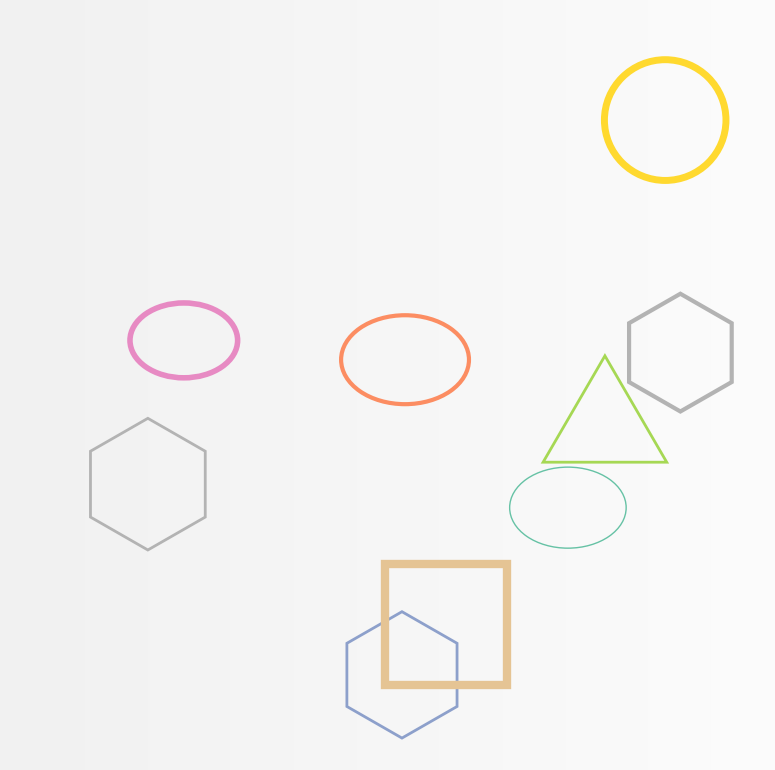[{"shape": "oval", "thickness": 0.5, "radius": 0.38, "center": [0.733, 0.341]}, {"shape": "oval", "thickness": 1.5, "radius": 0.41, "center": [0.523, 0.533]}, {"shape": "hexagon", "thickness": 1, "radius": 0.41, "center": [0.519, 0.124]}, {"shape": "oval", "thickness": 2, "radius": 0.35, "center": [0.237, 0.558]}, {"shape": "triangle", "thickness": 1, "radius": 0.46, "center": [0.781, 0.446]}, {"shape": "circle", "thickness": 2.5, "radius": 0.39, "center": [0.858, 0.844]}, {"shape": "square", "thickness": 3, "radius": 0.4, "center": [0.576, 0.189]}, {"shape": "hexagon", "thickness": 1, "radius": 0.43, "center": [0.191, 0.371]}, {"shape": "hexagon", "thickness": 1.5, "radius": 0.38, "center": [0.878, 0.542]}]